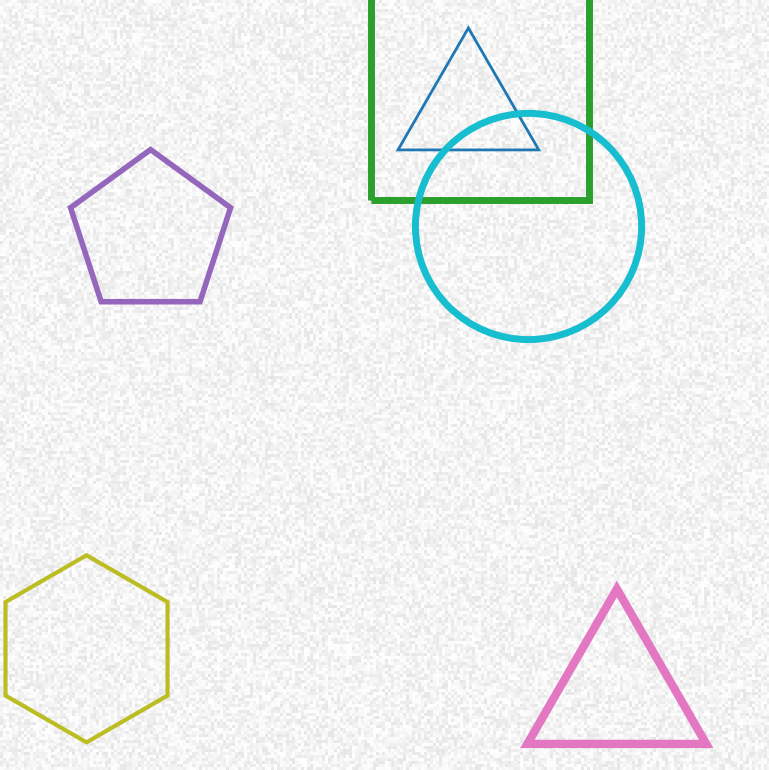[{"shape": "triangle", "thickness": 1, "radius": 0.53, "center": [0.608, 0.858]}, {"shape": "square", "thickness": 2.5, "radius": 0.71, "center": [0.623, 0.882]}, {"shape": "pentagon", "thickness": 2, "radius": 0.55, "center": [0.196, 0.697]}, {"shape": "triangle", "thickness": 3, "radius": 0.67, "center": [0.801, 0.101]}, {"shape": "hexagon", "thickness": 1.5, "radius": 0.61, "center": [0.112, 0.157]}, {"shape": "circle", "thickness": 2.5, "radius": 0.73, "center": [0.686, 0.706]}]